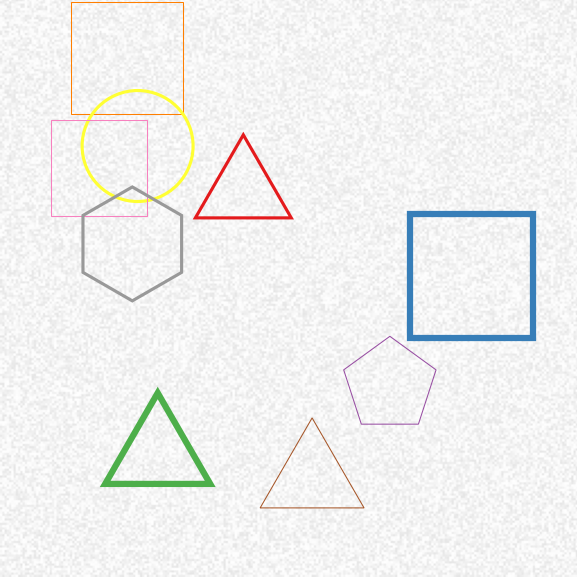[{"shape": "triangle", "thickness": 1.5, "radius": 0.48, "center": [0.421, 0.67]}, {"shape": "square", "thickness": 3, "radius": 0.53, "center": [0.817, 0.521]}, {"shape": "triangle", "thickness": 3, "radius": 0.53, "center": [0.273, 0.214]}, {"shape": "pentagon", "thickness": 0.5, "radius": 0.42, "center": [0.675, 0.333]}, {"shape": "square", "thickness": 0.5, "radius": 0.48, "center": [0.22, 0.899]}, {"shape": "circle", "thickness": 1.5, "radius": 0.48, "center": [0.238, 0.746]}, {"shape": "triangle", "thickness": 0.5, "radius": 0.52, "center": [0.54, 0.172]}, {"shape": "square", "thickness": 0.5, "radius": 0.41, "center": [0.171, 0.708]}, {"shape": "hexagon", "thickness": 1.5, "radius": 0.49, "center": [0.229, 0.577]}]